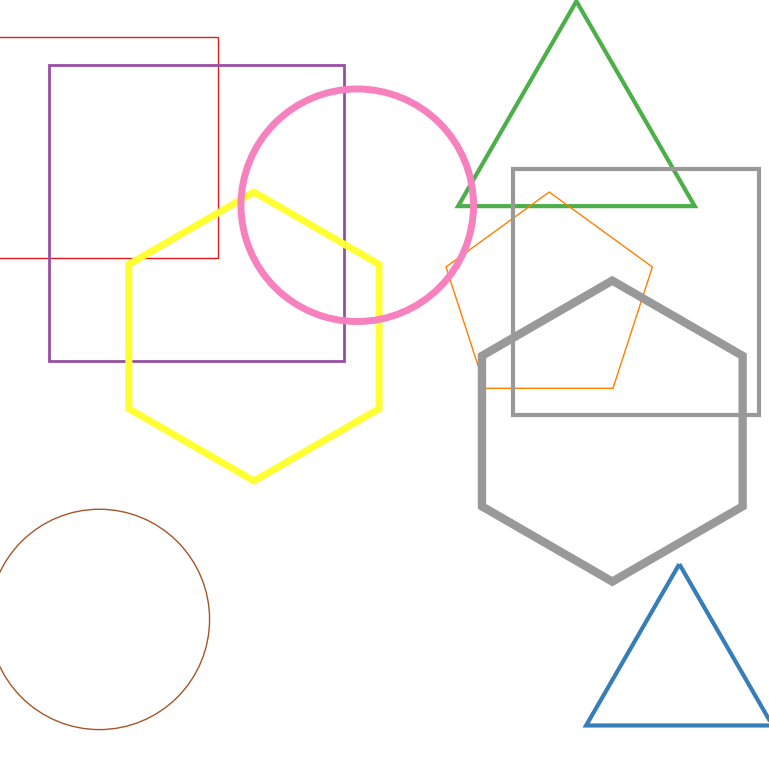[{"shape": "square", "thickness": 0.5, "radius": 0.72, "center": [0.139, 0.808]}, {"shape": "triangle", "thickness": 1.5, "radius": 0.7, "center": [0.882, 0.128]}, {"shape": "triangle", "thickness": 1.5, "radius": 0.89, "center": [0.749, 0.821]}, {"shape": "square", "thickness": 1, "radius": 0.96, "center": [0.255, 0.723]}, {"shape": "pentagon", "thickness": 0.5, "radius": 0.7, "center": [0.713, 0.61]}, {"shape": "hexagon", "thickness": 2.5, "radius": 0.94, "center": [0.33, 0.563]}, {"shape": "circle", "thickness": 0.5, "radius": 0.72, "center": [0.129, 0.196]}, {"shape": "circle", "thickness": 2.5, "radius": 0.76, "center": [0.464, 0.733]}, {"shape": "square", "thickness": 1.5, "radius": 0.8, "center": [0.826, 0.621]}, {"shape": "hexagon", "thickness": 3, "radius": 0.98, "center": [0.795, 0.44]}]